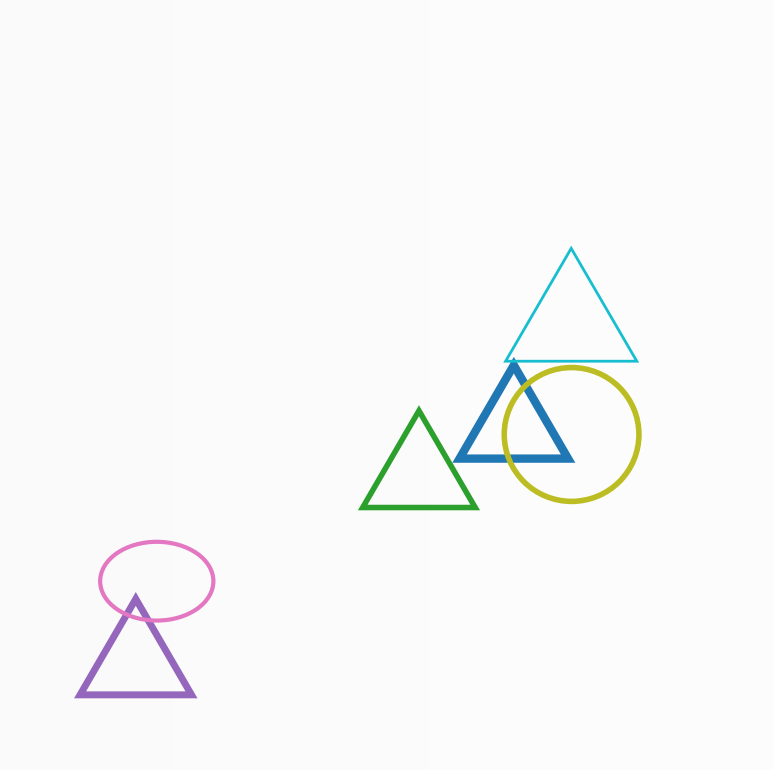[{"shape": "triangle", "thickness": 3, "radius": 0.4, "center": [0.663, 0.445]}, {"shape": "triangle", "thickness": 2, "radius": 0.42, "center": [0.541, 0.383]}, {"shape": "triangle", "thickness": 2.5, "radius": 0.42, "center": [0.175, 0.139]}, {"shape": "oval", "thickness": 1.5, "radius": 0.37, "center": [0.202, 0.245]}, {"shape": "circle", "thickness": 2, "radius": 0.43, "center": [0.738, 0.436]}, {"shape": "triangle", "thickness": 1, "radius": 0.49, "center": [0.737, 0.58]}]